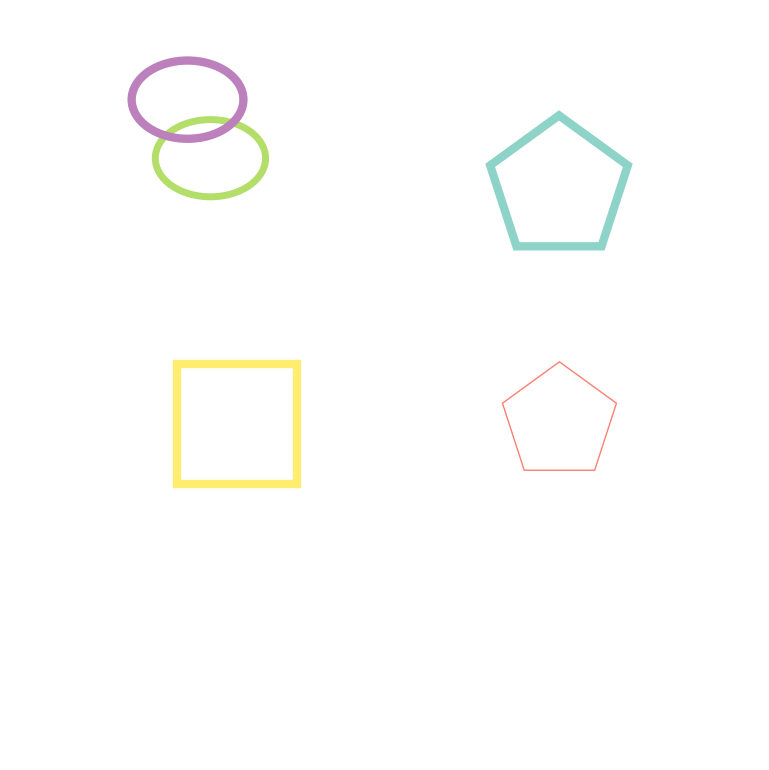[{"shape": "pentagon", "thickness": 3, "radius": 0.47, "center": [0.726, 0.756]}, {"shape": "pentagon", "thickness": 0.5, "radius": 0.39, "center": [0.727, 0.452]}, {"shape": "oval", "thickness": 2.5, "radius": 0.36, "center": [0.273, 0.795]}, {"shape": "oval", "thickness": 3, "radius": 0.36, "center": [0.244, 0.871]}, {"shape": "square", "thickness": 3, "radius": 0.39, "center": [0.307, 0.45]}]